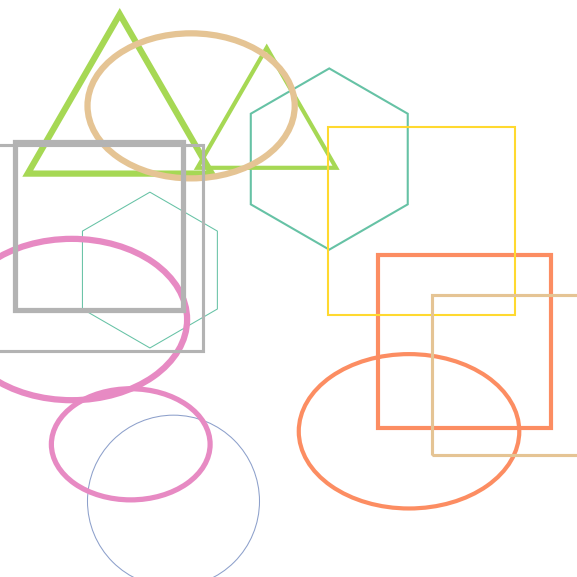[{"shape": "hexagon", "thickness": 0.5, "radius": 0.67, "center": [0.26, 0.532]}, {"shape": "hexagon", "thickness": 1, "radius": 0.78, "center": [0.57, 0.724]}, {"shape": "square", "thickness": 2, "radius": 0.75, "center": [0.804, 0.408]}, {"shape": "oval", "thickness": 2, "radius": 0.95, "center": [0.708, 0.252]}, {"shape": "circle", "thickness": 0.5, "radius": 0.74, "center": [0.3, 0.131]}, {"shape": "oval", "thickness": 2.5, "radius": 0.69, "center": [0.226, 0.23]}, {"shape": "oval", "thickness": 3, "radius": 1.0, "center": [0.124, 0.446]}, {"shape": "triangle", "thickness": 3, "radius": 0.92, "center": [0.207, 0.791]}, {"shape": "triangle", "thickness": 2, "radius": 0.69, "center": [0.462, 0.778]}, {"shape": "square", "thickness": 1, "radius": 0.81, "center": [0.73, 0.616]}, {"shape": "oval", "thickness": 3, "radius": 0.9, "center": [0.331, 0.816]}, {"shape": "square", "thickness": 1.5, "radius": 0.69, "center": [0.887, 0.349]}, {"shape": "square", "thickness": 1.5, "radius": 0.89, "center": [0.174, 0.57]}, {"shape": "square", "thickness": 2.5, "radius": 0.73, "center": [0.172, 0.607]}]